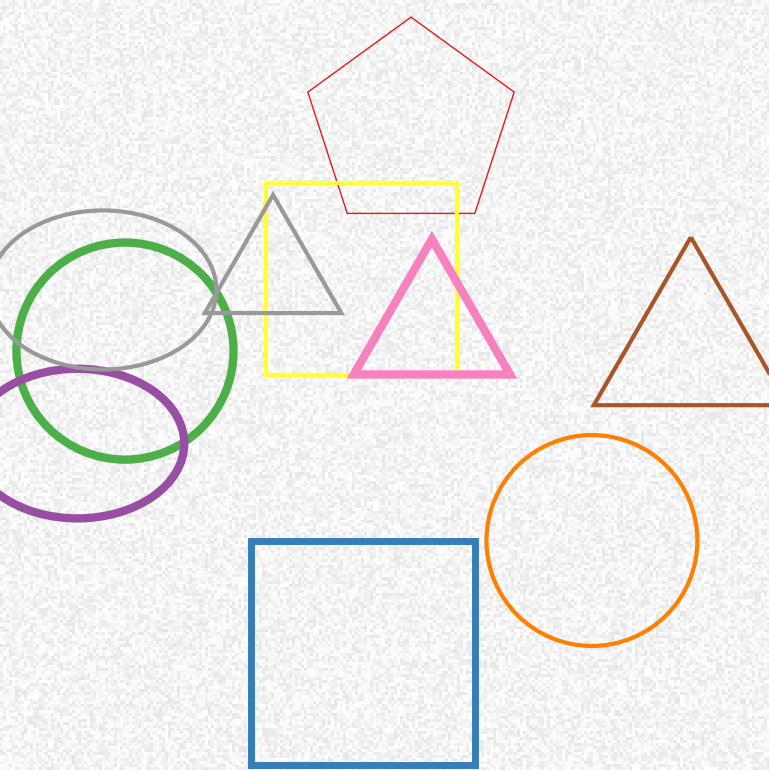[{"shape": "pentagon", "thickness": 0.5, "radius": 0.7, "center": [0.534, 0.837]}, {"shape": "square", "thickness": 2.5, "radius": 0.73, "center": [0.471, 0.152]}, {"shape": "circle", "thickness": 3, "radius": 0.7, "center": [0.162, 0.544]}, {"shape": "oval", "thickness": 3, "radius": 0.69, "center": [0.1, 0.424]}, {"shape": "circle", "thickness": 1.5, "radius": 0.68, "center": [0.769, 0.298]}, {"shape": "square", "thickness": 1.5, "radius": 0.62, "center": [0.469, 0.638]}, {"shape": "triangle", "thickness": 1.5, "radius": 0.73, "center": [0.897, 0.546]}, {"shape": "triangle", "thickness": 3, "radius": 0.59, "center": [0.561, 0.572]}, {"shape": "oval", "thickness": 1.5, "radius": 0.74, "center": [0.134, 0.623]}, {"shape": "triangle", "thickness": 1.5, "radius": 0.51, "center": [0.355, 0.645]}]